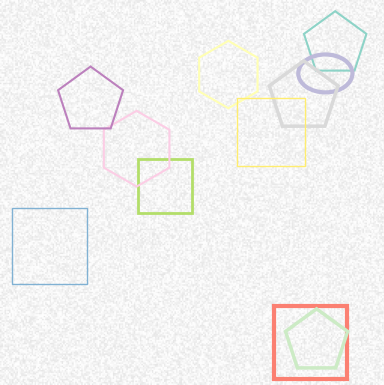[{"shape": "pentagon", "thickness": 1.5, "radius": 0.43, "center": [0.871, 0.886]}, {"shape": "hexagon", "thickness": 1.5, "radius": 0.44, "center": [0.593, 0.806]}, {"shape": "oval", "thickness": 3, "radius": 0.35, "center": [0.845, 0.809]}, {"shape": "square", "thickness": 3, "radius": 0.47, "center": [0.806, 0.111]}, {"shape": "square", "thickness": 1, "radius": 0.49, "center": [0.128, 0.361]}, {"shape": "square", "thickness": 2, "radius": 0.35, "center": [0.428, 0.517]}, {"shape": "hexagon", "thickness": 1.5, "radius": 0.49, "center": [0.355, 0.614]}, {"shape": "pentagon", "thickness": 2.5, "radius": 0.47, "center": [0.789, 0.748]}, {"shape": "pentagon", "thickness": 1.5, "radius": 0.44, "center": [0.235, 0.738]}, {"shape": "pentagon", "thickness": 2.5, "radius": 0.42, "center": [0.822, 0.113]}, {"shape": "square", "thickness": 1, "radius": 0.44, "center": [0.704, 0.657]}]